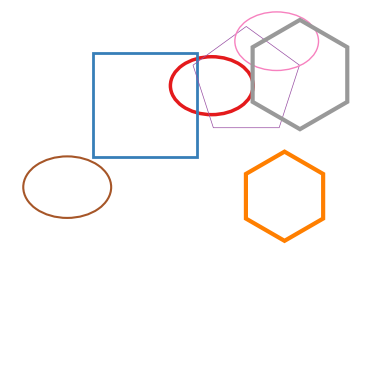[{"shape": "oval", "thickness": 2.5, "radius": 0.54, "center": [0.55, 0.777]}, {"shape": "square", "thickness": 2, "radius": 0.68, "center": [0.377, 0.727]}, {"shape": "pentagon", "thickness": 0.5, "radius": 0.73, "center": [0.64, 0.786]}, {"shape": "hexagon", "thickness": 3, "radius": 0.58, "center": [0.739, 0.49]}, {"shape": "oval", "thickness": 1.5, "radius": 0.57, "center": [0.175, 0.514]}, {"shape": "oval", "thickness": 1, "radius": 0.54, "center": [0.719, 0.893]}, {"shape": "hexagon", "thickness": 3, "radius": 0.71, "center": [0.779, 0.806]}]